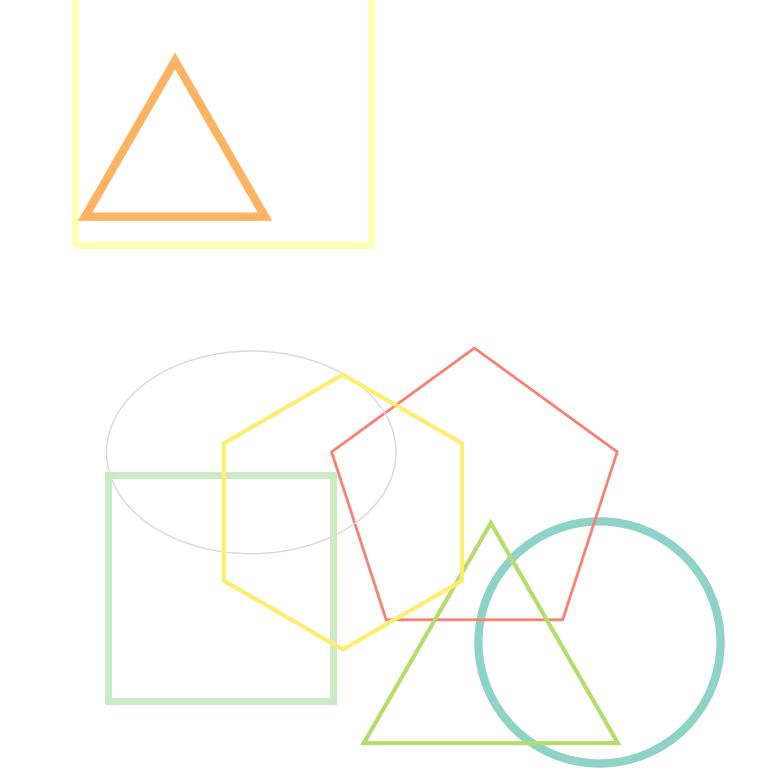[{"shape": "circle", "thickness": 3, "radius": 0.79, "center": [0.779, 0.166]}, {"shape": "square", "thickness": 2.5, "radius": 0.96, "center": [0.29, 0.874]}, {"shape": "pentagon", "thickness": 1, "radius": 0.98, "center": [0.616, 0.353]}, {"shape": "triangle", "thickness": 3, "radius": 0.67, "center": [0.227, 0.786]}, {"shape": "triangle", "thickness": 1.5, "radius": 0.95, "center": [0.637, 0.13]}, {"shape": "oval", "thickness": 0.5, "radius": 0.94, "center": [0.326, 0.412]}, {"shape": "square", "thickness": 2.5, "radius": 0.73, "center": [0.286, 0.236]}, {"shape": "hexagon", "thickness": 1.5, "radius": 0.89, "center": [0.445, 0.335]}]